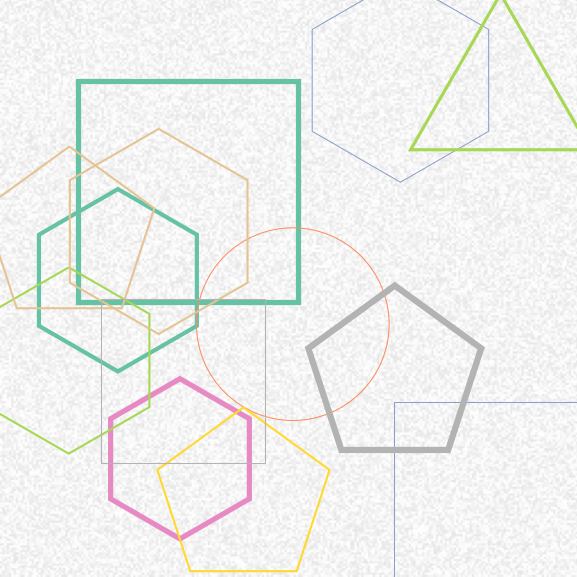[{"shape": "hexagon", "thickness": 2, "radius": 0.79, "center": [0.204, 0.514]}, {"shape": "square", "thickness": 2.5, "radius": 0.96, "center": [0.325, 0.667]}, {"shape": "circle", "thickness": 0.5, "radius": 0.83, "center": [0.507, 0.438]}, {"shape": "hexagon", "thickness": 0.5, "radius": 0.88, "center": [0.693, 0.86]}, {"shape": "square", "thickness": 0.5, "radius": 0.86, "center": [0.854, 0.131]}, {"shape": "hexagon", "thickness": 2.5, "radius": 0.69, "center": [0.312, 0.205]}, {"shape": "triangle", "thickness": 1.5, "radius": 0.9, "center": [0.867, 0.83]}, {"shape": "hexagon", "thickness": 1, "radius": 0.81, "center": [0.119, 0.375]}, {"shape": "pentagon", "thickness": 1, "radius": 0.78, "center": [0.422, 0.137]}, {"shape": "pentagon", "thickness": 1, "radius": 0.77, "center": [0.12, 0.591]}, {"shape": "hexagon", "thickness": 1, "radius": 0.89, "center": [0.275, 0.598]}, {"shape": "square", "thickness": 0.5, "radius": 0.71, "center": [0.316, 0.339]}, {"shape": "pentagon", "thickness": 3, "radius": 0.79, "center": [0.684, 0.347]}]